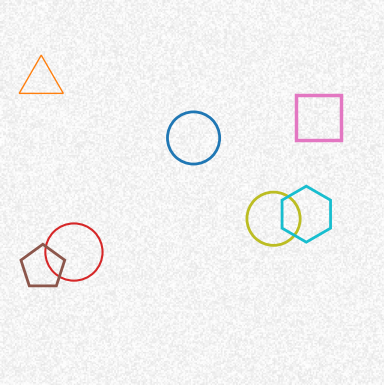[{"shape": "circle", "thickness": 2, "radius": 0.34, "center": [0.503, 0.642]}, {"shape": "triangle", "thickness": 1, "radius": 0.33, "center": [0.107, 0.791]}, {"shape": "circle", "thickness": 1.5, "radius": 0.37, "center": [0.192, 0.345]}, {"shape": "pentagon", "thickness": 2, "radius": 0.3, "center": [0.111, 0.306]}, {"shape": "square", "thickness": 2.5, "radius": 0.29, "center": [0.827, 0.695]}, {"shape": "circle", "thickness": 2, "radius": 0.35, "center": [0.71, 0.432]}, {"shape": "hexagon", "thickness": 2, "radius": 0.36, "center": [0.796, 0.444]}]